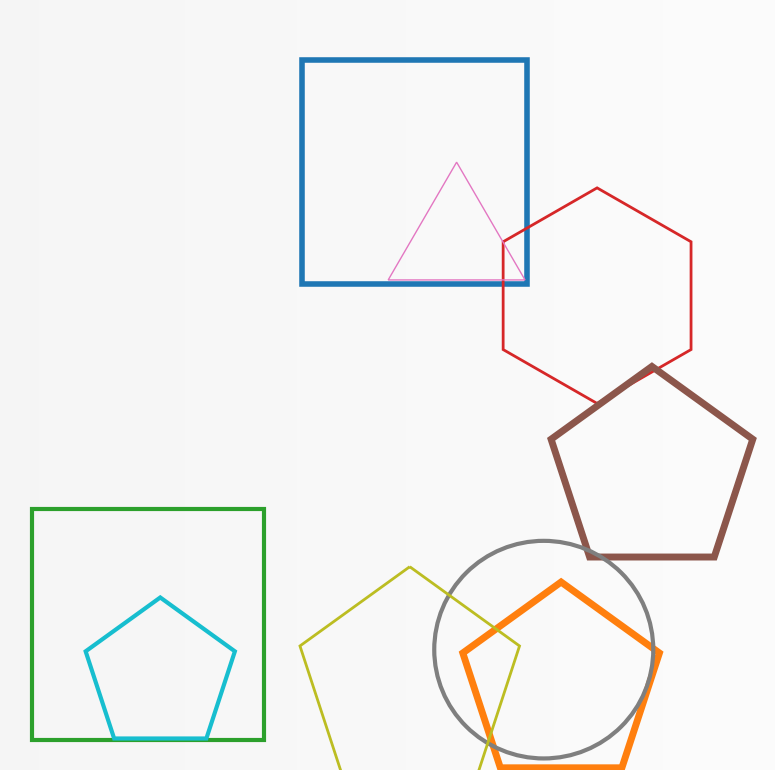[{"shape": "square", "thickness": 2, "radius": 0.73, "center": [0.534, 0.777]}, {"shape": "pentagon", "thickness": 2.5, "radius": 0.67, "center": [0.724, 0.111]}, {"shape": "square", "thickness": 1.5, "radius": 0.75, "center": [0.191, 0.189]}, {"shape": "hexagon", "thickness": 1, "radius": 0.7, "center": [0.77, 0.616]}, {"shape": "pentagon", "thickness": 2.5, "radius": 0.68, "center": [0.841, 0.387]}, {"shape": "triangle", "thickness": 0.5, "radius": 0.51, "center": [0.589, 0.687]}, {"shape": "circle", "thickness": 1.5, "radius": 0.71, "center": [0.702, 0.156]}, {"shape": "pentagon", "thickness": 1, "radius": 0.74, "center": [0.529, 0.115]}, {"shape": "pentagon", "thickness": 1.5, "radius": 0.51, "center": [0.207, 0.123]}]